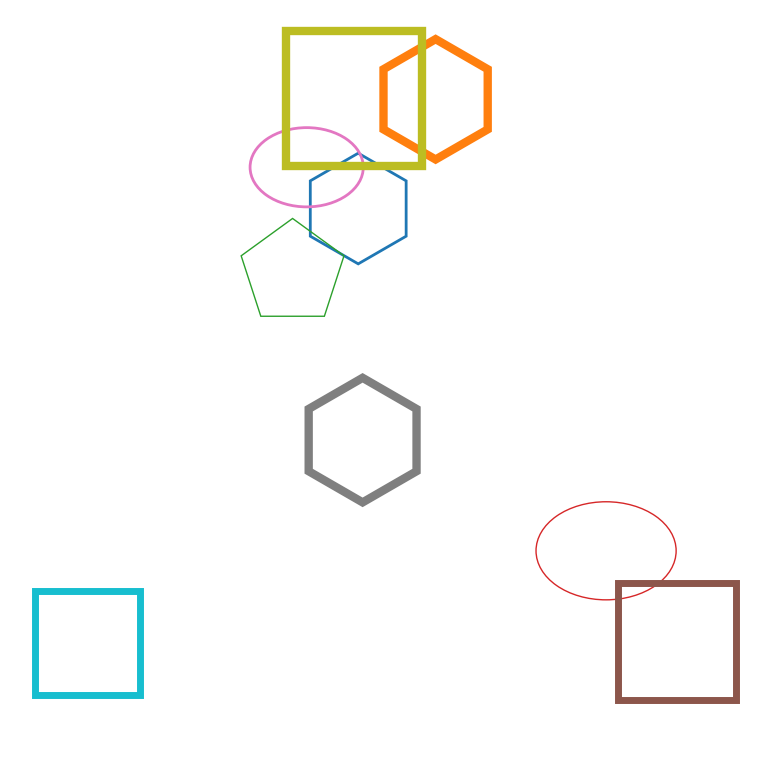[{"shape": "hexagon", "thickness": 1, "radius": 0.36, "center": [0.465, 0.729]}, {"shape": "hexagon", "thickness": 3, "radius": 0.39, "center": [0.566, 0.871]}, {"shape": "pentagon", "thickness": 0.5, "radius": 0.35, "center": [0.38, 0.646]}, {"shape": "oval", "thickness": 0.5, "radius": 0.45, "center": [0.787, 0.285]}, {"shape": "square", "thickness": 2.5, "radius": 0.38, "center": [0.879, 0.167]}, {"shape": "oval", "thickness": 1, "radius": 0.37, "center": [0.398, 0.783]}, {"shape": "hexagon", "thickness": 3, "radius": 0.4, "center": [0.471, 0.428]}, {"shape": "square", "thickness": 3, "radius": 0.44, "center": [0.46, 0.872]}, {"shape": "square", "thickness": 2.5, "radius": 0.34, "center": [0.114, 0.165]}]